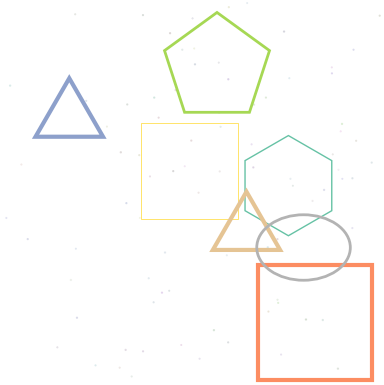[{"shape": "hexagon", "thickness": 1, "radius": 0.65, "center": [0.749, 0.518]}, {"shape": "square", "thickness": 3, "radius": 0.74, "center": [0.818, 0.162]}, {"shape": "triangle", "thickness": 3, "radius": 0.51, "center": [0.18, 0.695]}, {"shape": "pentagon", "thickness": 2, "radius": 0.72, "center": [0.564, 0.824]}, {"shape": "square", "thickness": 0.5, "radius": 0.63, "center": [0.492, 0.555]}, {"shape": "triangle", "thickness": 3, "radius": 0.5, "center": [0.64, 0.401]}, {"shape": "oval", "thickness": 2, "radius": 0.61, "center": [0.788, 0.357]}]